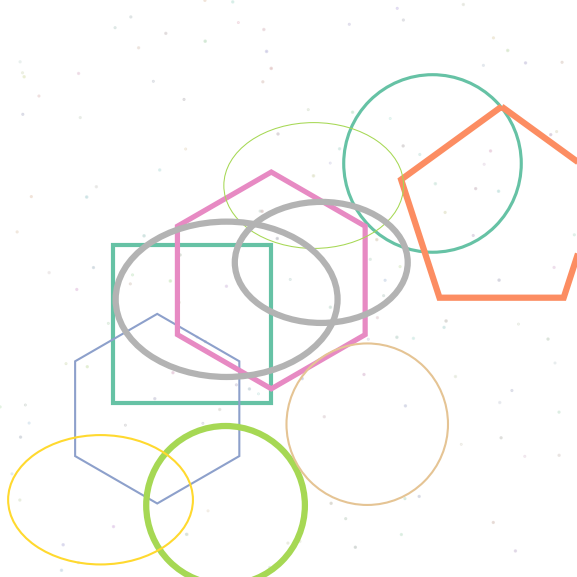[{"shape": "square", "thickness": 2, "radius": 0.68, "center": [0.332, 0.438]}, {"shape": "circle", "thickness": 1.5, "radius": 0.77, "center": [0.749, 0.716]}, {"shape": "pentagon", "thickness": 3, "radius": 0.91, "center": [0.869, 0.632]}, {"shape": "hexagon", "thickness": 1, "radius": 0.82, "center": [0.272, 0.291]}, {"shape": "hexagon", "thickness": 2.5, "radius": 0.94, "center": [0.47, 0.514]}, {"shape": "oval", "thickness": 0.5, "radius": 0.78, "center": [0.543, 0.678]}, {"shape": "circle", "thickness": 3, "radius": 0.69, "center": [0.391, 0.124]}, {"shape": "oval", "thickness": 1, "radius": 0.8, "center": [0.174, 0.134]}, {"shape": "circle", "thickness": 1, "radius": 0.7, "center": [0.636, 0.265]}, {"shape": "oval", "thickness": 3, "radius": 0.96, "center": [0.392, 0.481]}, {"shape": "oval", "thickness": 3, "radius": 0.75, "center": [0.556, 0.545]}]